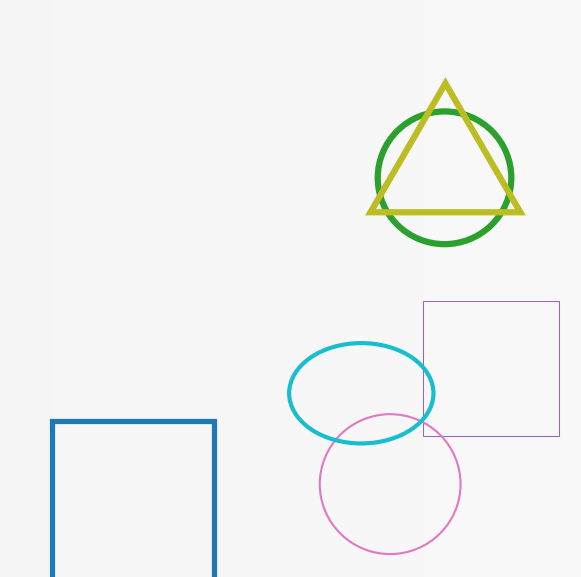[{"shape": "square", "thickness": 2.5, "radius": 0.7, "center": [0.229, 0.13]}, {"shape": "circle", "thickness": 3, "radius": 0.57, "center": [0.765, 0.691]}, {"shape": "square", "thickness": 0.5, "radius": 0.59, "center": [0.845, 0.361]}, {"shape": "circle", "thickness": 1, "radius": 0.61, "center": [0.671, 0.161]}, {"shape": "triangle", "thickness": 3, "radius": 0.74, "center": [0.766, 0.706]}, {"shape": "oval", "thickness": 2, "radius": 0.62, "center": [0.622, 0.318]}]